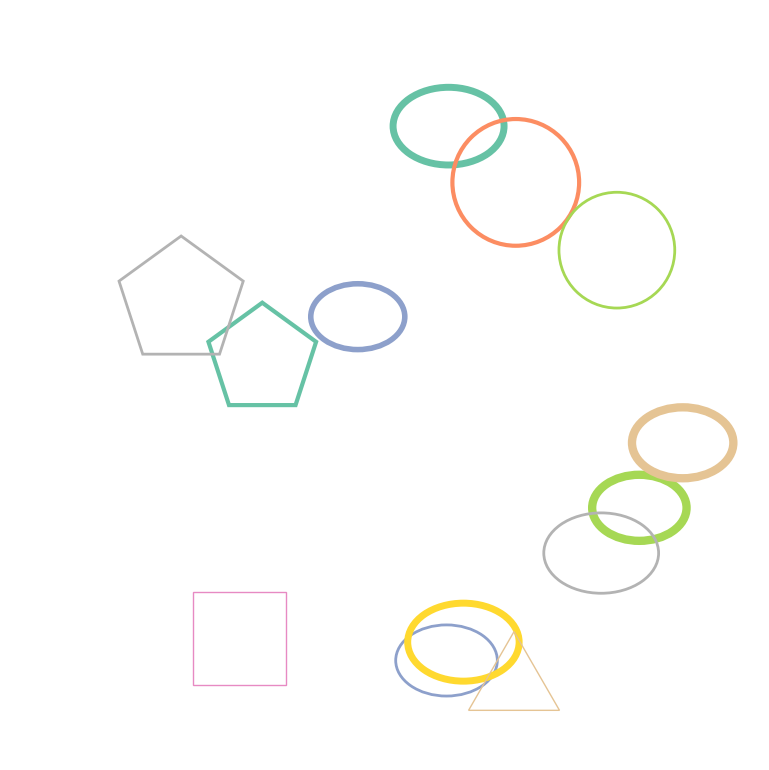[{"shape": "pentagon", "thickness": 1.5, "radius": 0.37, "center": [0.341, 0.533]}, {"shape": "oval", "thickness": 2.5, "radius": 0.36, "center": [0.583, 0.836]}, {"shape": "circle", "thickness": 1.5, "radius": 0.41, "center": [0.67, 0.763]}, {"shape": "oval", "thickness": 1, "radius": 0.33, "center": [0.58, 0.142]}, {"shape": "oval", "thickness": 2, "radius": 0.31, "center": [0.465, 0.589]}, {"shape": "square", "thickness": 0.5, "radius": 0.3, "center": [0.311, 0.171]}, {"shape": "oval", "thickness": 3, "radius": 0.31, "center": [0.83, 0.341]}, {"shape": "circle", "thickness": 1, "radius": 0.38, "center": [0.801, 0.675]}, {"shape": "oval", "thickness": 2.5, "radius": 0.36, "center": [0.602, 0.166]}, {"shape": "triangle", "thickness": 0.5, "radius": 0.34, "center": [0.668, 0.112]}, {"shape": "oval", "thickness": 3, "radius": 0.33, "center": [0.887, 0.425]}, {"shape": "oval", "thickness": 1, "radius": 0.37, "center": [0.781, 0.282]}, {"shape": "pentagon", "thickness": 1, "radius": 0.42, "center": [0.235, 0.609]}]